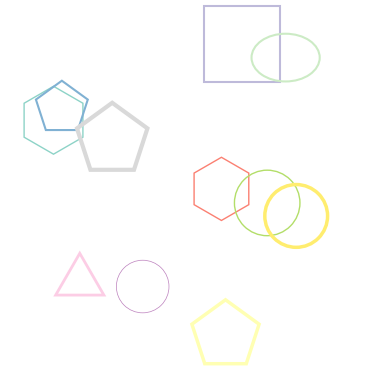[{"shape": "hexagon", "thickness": 1, "radius": 0.44, "center": [0.139, 0.688]}, {"shape": "pentagon", "thickness": 2.5, "radius": 0.46, "center": [0.586, 0.13]}, {"shape": "square", "thickness": 1.5, "radius": 0.49, "center": [0.629, 0.886]}, {"shape": "hexagon", "thickness": 1, "radius": 0.41, "center": [0.575, 0.509]}, {"shape": "pentagon", "thickness": 1.5, "radius": 0.35, "center": [0.161, 0.72]}, {"shape": "circle", "thickness": 1, "radius": 0.43, "center": [0.694, 0.473]}, {"shape": "triangle", "thickness": 2, "radius": 0.36, "center": [0.207, 0.27]}, {"shape": "pentagon", "thickness": 3, "radius": 0.48, "center": [0.291, 0.637]}, {"shape": "circle", "thickness": 0.5, "radius": 0.34, "center": [0.371, 0.256]}, {"shape": "oval", "thickness": 1.5, "radius": 0.44, "center": [0.742, 0.85]}, {"shape": "circle", "thickness": 2.5, "radius": 0.41, "center": [0.769, 0.439]}]